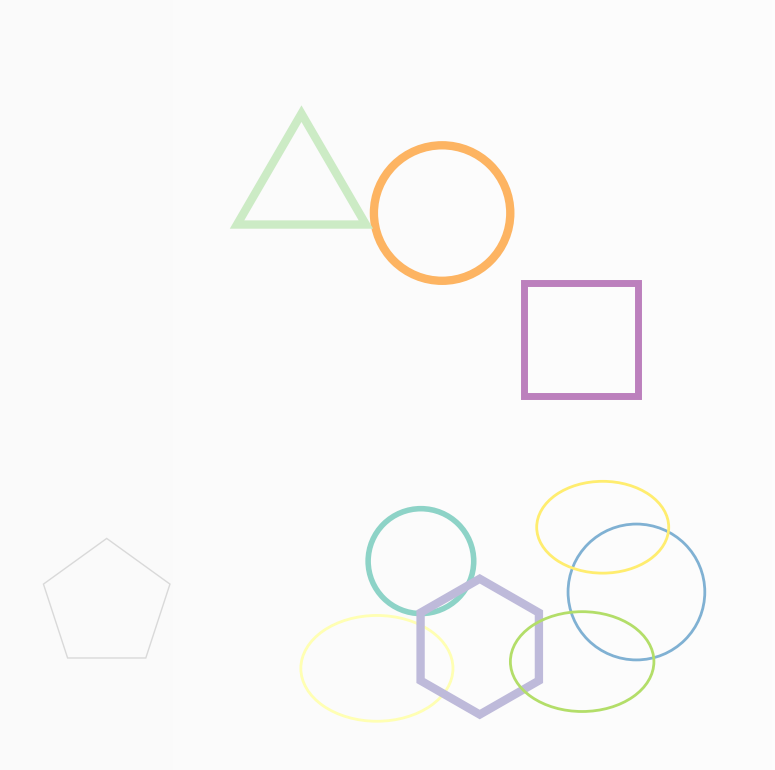[{"shape": "circle", "thickness": 2, "radius": 0.34, "center": [0.543, 0.271]}, {"shape": "oval", "thickness": 1, "radius": 0.49, "center": [0.486, 0.132]}, {"shape": "hexagon", "thickness": 3, "radius": 0.44, "center": [0.619, 0.16]}, {"shape": "circle", "thickness": 1, "radius": 0.44, "center": [0.821, 0.231]}, {"shape": "circle", "thickness": 3, "radius": 0.44, "center": [0.57, 0.723]}, {"shape": "oval", "thickness": 1, "radius": 0.46, "center": [0.751, 0.141]}, {"shape": "pentagon", "thickness": 0.5, "radius": 0.43, "center": [0.138, 0.215]}, {"shape": "square", "thickness": 2.5, "radius": 0.37, "center": [0.749, 0.56]}, {"shape": "triangle", "thickness": 3, "radius": 0.48, "center": [0.389, 0.756]}, {"shape": "oval", "thickness": 1, "radius": 0.43, "center": [0.778, 0.315]}]